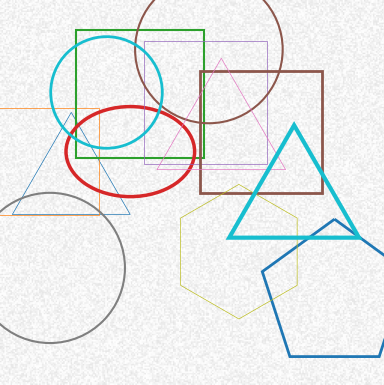[{"shape": "triangle", "thickness": 0.5, "radius": 0.88, "center": [0.185, 0.531]}, {"shape": "pentagon", "thickness": 2, "radius": 0.99, "center": [0.869, 0.233]}, {"shape": "square", "thickness": 0.5, "radius": 0.7, "center": [0.116, 0.58]}, {"shape": "square", "thickness": 1.5, "radius": 0.83, "center": [0.363, 0.756]}, {"shape": "oval", "thickness": 2.5, "radius": 0.84, "center": [0.338, 0.606]}, {"shape": "square", "thickness": 0.5, "radius": 0.8, "center": [0.534, 0.733]}, {"shape": "circle", "thickness": 1.5, "radius": 0.96, "center": [0.543, 0.872]}, {"shape": "square", "thickness": 2, "radius": 0.79, "center": [0.679, 0.656]}, {"shape": "triangle", "thickness": 0.5, "radius": 0.96, "center": [0.575, 0.656]}, {"shape": "circle", "thickness": 1.5, "radius": 0.98, "center": [0.129, 0.304]}, {"shape": "hexagon", "thickness": 0.5, "radius": 0.87, "center": [0.62, 0.346]}, {"shape": "triangle", "thickness": 3, "radius": 0.97, "center": [0.764, 0.48]}, {"shape": "circle", "thickness": 2, "radius": 0.72, "center": [0.277, 0.76]}]